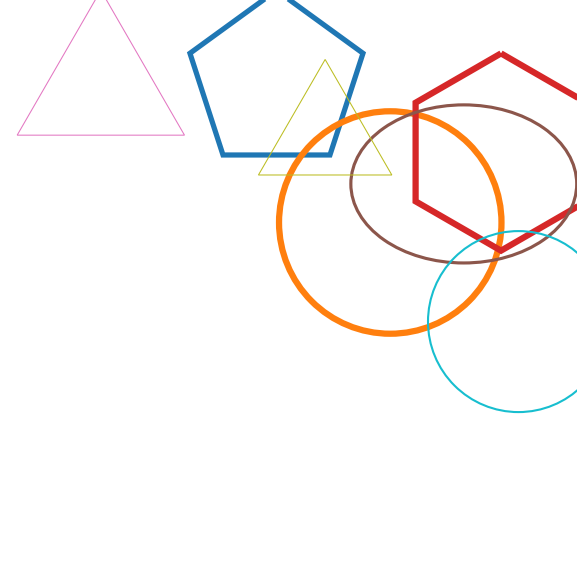[{"shape": "pentagon", "thickness": 2.5, "radius": 0.79, "center": [0.479, 0.858]}, {"shape": "circle", "thickness": 3, "radius": 0.96, "center": [0.676, 0.614]}, {"shape": "hexagon", "thickness": 3, "radius": 0.85, "center": [0.868, 0.736]}, {"shape": "oval", "thickness": 1.5, "radius": 0.98, "center": [0.803, 0.681]}, {"shape": "triangle", "thickness": 0.5, "radius": 0.84, "center": [0.175, 0.849]}, {"shape": "triangle", "thickness": 0.5, "radius": 0.67, "center": [0.563, 0.763]}, {"shape": "circle", "thickness": 1, "radius": 0.78, "center": [0.898, 0.442]}]